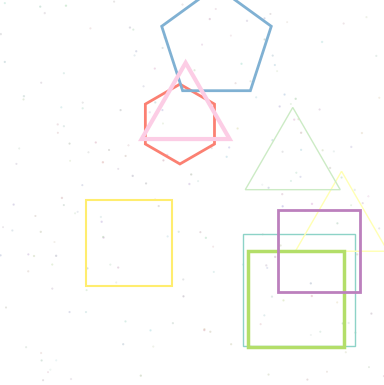[{"shape": "square", "thickness": 1, "radius": 0.73, "center": [0.777, 0.247]}, {"shape": "triangle", "thickness": 1, "radius": 0.69, "center": [0.887, 0.417]}, {"shape": "hexagon", "thickness": 2, "radius": 0.52, "center": [0.467, 0.678]}, {"shape": "pentagon", "thickness": 2, "radius": 0.75, "center": [0.562, 0.885]}, {"shape": "square", "thickness": 2.5, "radius": 0.62, "center": [0.768, 0.223]}, {"shape": "triangle", "thickness": 3, "radius": 0.66, "center": [0.482, 0.705]}, {"shape": "square", "thickness": 2, "radius": 0.54, "center": [0.828, 0.348]}, {"shape": "triangle", "thickness": 1, "radius": 0.71, "center": [0.76, 0.579]}, {"shape": "square", "thickness": 1.5, "radius": 0.56, "center": [0.335, 0.37]}]